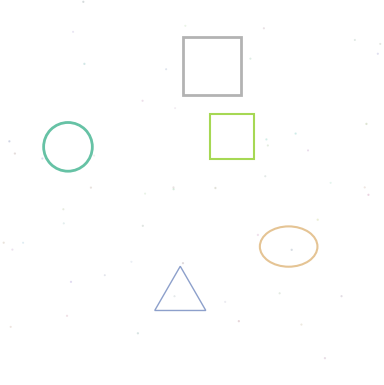[{"shape": "circle", "thickness": 2, "radius": 0.32, "center": [0.177, 0.619]}, {"shape": "triangle", "thickness": 1, "radius": 0.38, "center": [0.468, 0.232]}, {"shape": "square", "thickness": 1.5, "radius": 0.29, "center": [0.602, 0.645]}, {"shape": "oval", "thickness": 1.5, "radius": 0.37, "center": [0.75, 0.36]}, {"shape": "square", "thickness": 2, "radius": 0.38, "center": [0.552, 0.829]}]